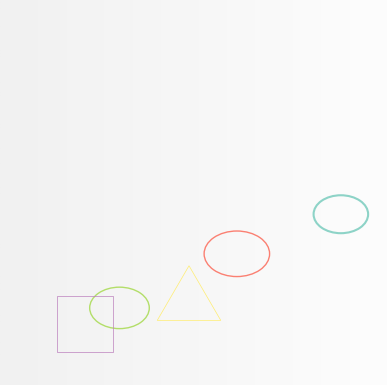[{"shape": "oval", "thickness": 1.5, "radius": 0.35, "center": [0.88, 0.444]}, {"shape": "oval", "thickness": 1, "radius": 0.42, "center": [0.611, 0.341]}, {"shape": "oval", "thickness": 1, "radius": 0.38, "center": [0.308, 0.2]}, {"shape": "square", "thickness": 0.5, "radius": 0.36, "center": [0.219, 0.158]}, {"shape": "triangle", "thickness": 0.5, "radius": 0.47, "center": [0.488, 0.215]}]